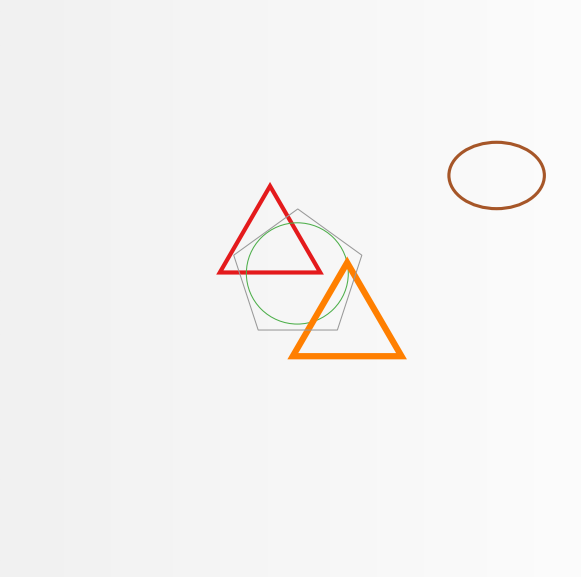[{"shape": "triangle", "thickness": 2, "radius": 0.5, "center": [0.465, 0.577]}, {"shape": "circle", "thickness": 0.5, "radius": 0.44, "center": [0.512, 0.526]}, {"shape": "triangle", "thickness": 3, "radius": 0.54, "center": [0.597, 0.436]}, {"shape": "oval", "thickness": 1.5, "radius": 0.41, "center": [0.854, 0.695]}, {"shape": "pentagon", "thickness": 0.5, "radius": 0.58, "center": [0.512, 0.521]}]